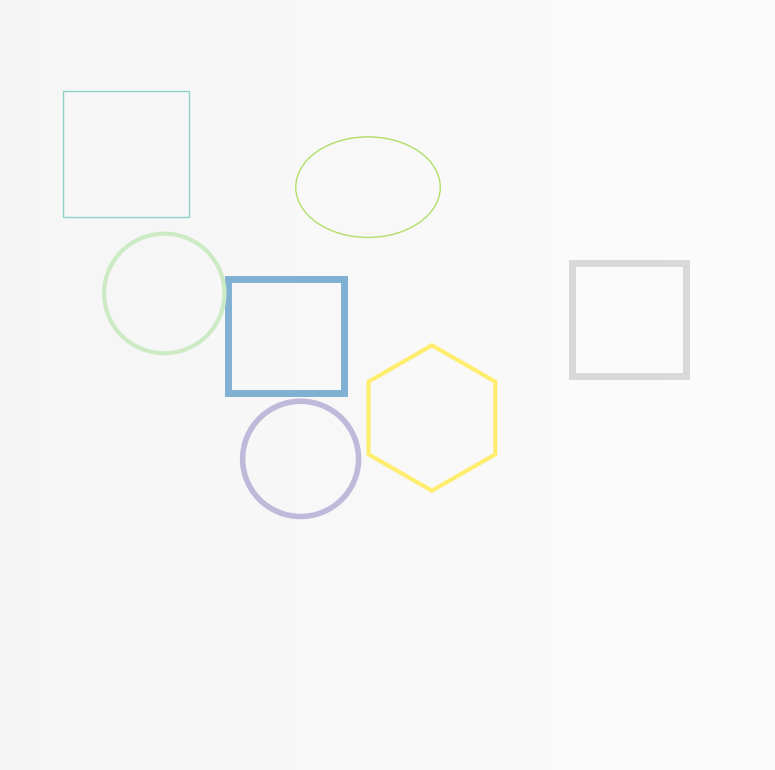[{"shape": "square", "thickness": 0.5, "radius": 0.41, "center": [0.162, 0.8]}, {"shape": "circle", "thickness": 2, "radius": 0.37, "center": [0.388, 0.404]}, {"shape": "square", "thickness": 2.5, "radius": 0.37, "center": [0.369, 0.564]}, {"shape": "oval", "thickness": 0.5, "radius": 0.47, "center": [0.475, 0.757]}, {"shape": "square", "thickness": 2.5, "radius": 0.37, "center": [0.811, 0.585]}, {"shape": "circle", "thickness": 1.5, "radius": 0.39, "center": [0.212, 0.619]}, {"shape": "hexagon", "thickness": 1.5, "radius": 0.47, "center": [0.557, 0.457]}]